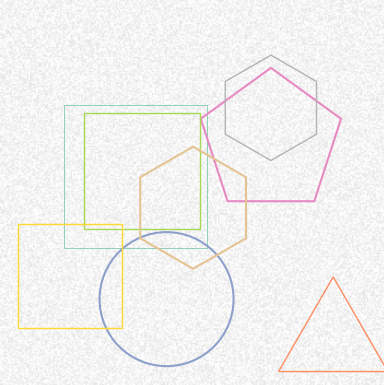[{"shape": "square", "thickness": 0.5, "radius": 0.93, "center": [0.352, 0.541]}, {"shape": "triangle", "thickness": 1, "radius": 0.82, "center": [0.865, 0.117]}, {"shape": "circle", "thickness": 1.5, "radius": 0.87, "center": [0.433, 0.223]}, {"shape": "pentagon", "thickness": 1.5, "radius": 0.96, "center": [0.704, 0.632]}, {"shape": "square", "thickness": 1, "radius": 0.75, "center": [0.369, 0.557]}, {"shape": "square", "thickness": 1, "radius": 0.68, "center": [0.182, 0.283]}, {"shape": "hexagon", "thickness": 1.5, "radius": 0.79, "center": [0.502, 0.46]}, {"shape": "hexagon", "thickness": 1, "radius": 0.68, "center": [0.704, 0.72]}]